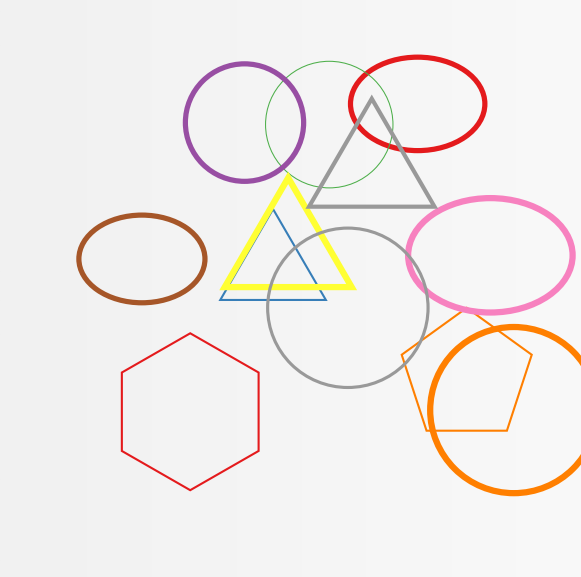[{"shape": "oval", "thickness": 2.5, "radius": 0.58, "center": [0.719, 0.819]}, {"shape": "hexagon", "thickness": 1, "radius": 0.68, "center": [0.327, 0.286]}, {"shape": "triangle", "thickness": 1, "radius": 0.52, "center": [0.47, 0.532]}, {"shape": "circle", "thickness": 0.5, "radius": 0.55, "center": [0.566, 0.783]}, {"shape": "circle", "thickness": 2.5, "radius": 0.51, "center": [0.421, 0.787]}, {"shape": "pentagon", "thickness": 1, "radius": 0.59, "center": [0.803, 0.348]}, {"shape": "circle", "thickness": 3, "radius": 0.72, "center": [0.884, 0.289]}, {"shape": "triangle", "thickness": 3, "radius": 0.63, "center": [0.496, 0.565]}, {"shape": "oval", "thickness": 2.5, "radius": 0.54, "center": [0.244, 0.551]}, {"shape": "oval", "thickness": 3, "radius": 0.71, "center": [0.844, 0.557]}, {"shape": "triangle", "thickness": 2, "radius": 0.62, "center": [0.64, 0.704]}, {"shape": "circle", "thickness": 1.5, "radius": 0.69, "center": [0.598, 0.466]}]